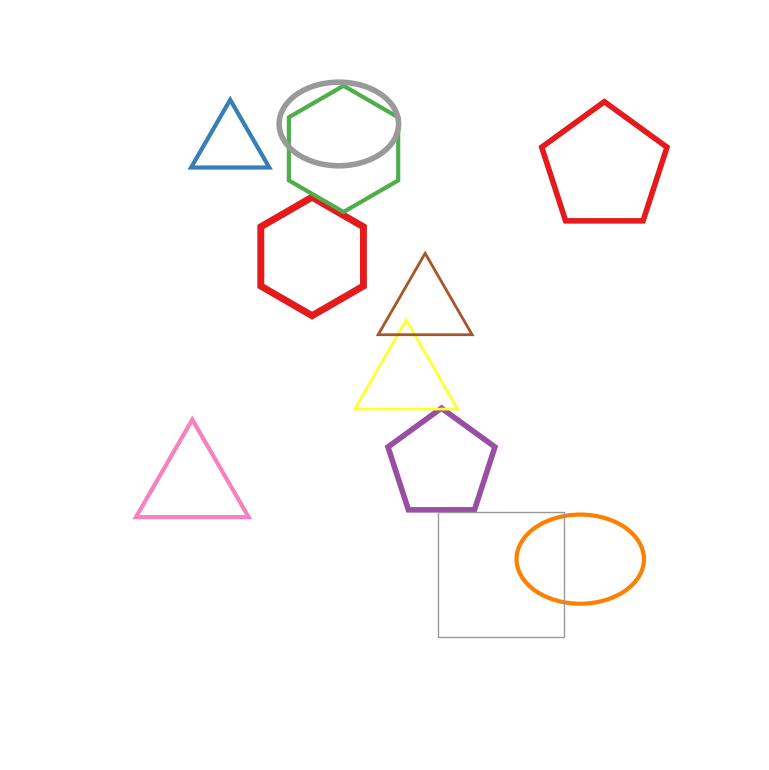[{"shape": "pentagon", "thickness": 2, "radius": 0.43, "center": [0.785, 0.782]}, {"shape": "hexagon", "thickness": 2.5, "radius": 0.38, "center": [0.405, 0.667]}, {"shape": "triangle", "thickness": 1.5, "radius": 0.29, "center": [0.299, 0.812]}, {"shape": "hexagon", "thickness": 1.5, "radius": 0.41, "center": [0.446, 0.807]}, {"shape": "pentagon", "thickness": 2, "radius": 0.37, "center": [0.573, 0.397]}, {"shape": "oval", "thickness": 1.5, "radius": 0.41, "center": [0.754, 0.274]}, {"shape": "triangle", "thickness": 1, "radius": 0.39, "center": [0.528, 0.507]}, {"shape": "triangle", "thickness": 1, "radius": 0.35, "center": [0.552, 0.601]}, {"shape": "triangle", "thickness": 1.5, "radius": 0.42, "center": [0.25, 0.371]}, {"shape": "oval", "thickness": 2, "radius": 0.39, "center": [0.44, 0.839]}, {"shape": "square", "thickness": 0.5, "radius": 0.41, "center": [0.651, 0.254]}]